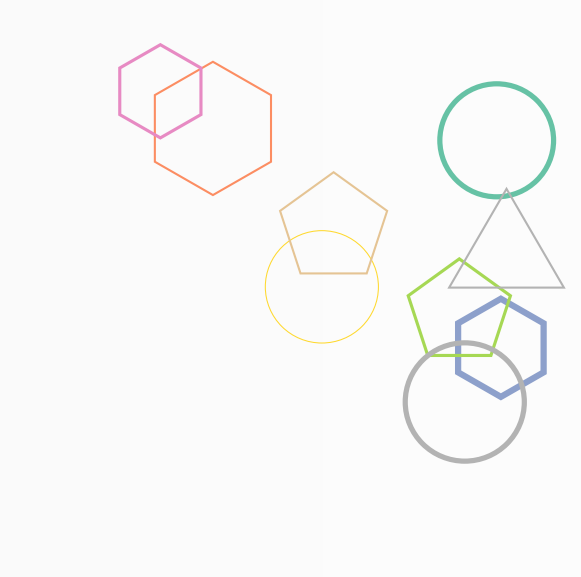[{"shape": "circle", "thickness": 2.5, "radius": 0.49, "center": [0.855, 0.756]}, {"shape": "hexagon", "thickness": 1, "radius": 0.58, "center": [0.366, 0.777]}, {"shape": "hexagon", "thickness": 3, "radius": 0.42, "center": [0.862, 0.397]}, {"shape": "hexagon", "thickness": 1.5, "radius": 0.4, "center": [0.276, 0.841]}, {"shape": "pentagon", "thickness": 1.5, "radius": 0.46, "center": [0.79, 0.458]}, {"shape": "circle", "thickness": 0.5, "radius": 0.49, "center": [0.554, 0.502]}, {"shape": "pentagon", "thickness": 1, "radius": 0.48, "center": [0.574, 0.604]}, {"shape": "circle", "thickness": 2.5, "radius": 0.51, "center": [0.8, 0.303]}, {"shape": "triangle", "thickness": 1, "radius": 0.57, "center": [0.871, 0.558]}]